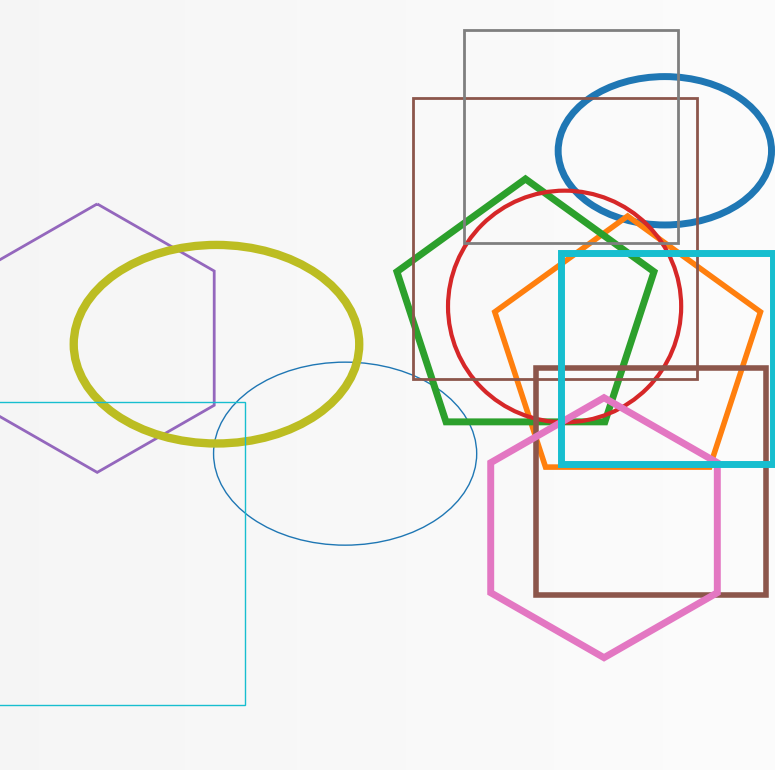[{"shape": "oval", "thickness": 0.5, "radius": 0.85, "center": [0.445, 0.411]}, {"shape": "oval", "thickness": 2.5, "radius": 0.69, "center": [0.858, 0.804]}, {"shape": "pentagon", "thickness": 2, "radius": 0.9, "center": [0.81, 0.539]}, {"shape": "pentagon", "thickness": 2.5, "radius": 0.87, "center": [0.678, 0.593]}, {"shape": "circle", "thickness": 1.5, "radius": 0.75, "center": [0.729, 0.602]}, {"shape": "hexagon", "thickness": 1, "radius": 0.87, "center": [0.125, 0.561]}, {"shape": "square", "thickness": 1, "radius": 0.91, "center": [0.716, 0.69]}, {"shape": "square", "thickness": 2, "radius": 0.74, "center": [0.84, 0.375]}, {"shape": "hexagon", "thickness": 2.5, "radius": 0.84, "center": [0.779, 0.315]}, {"shape": "square", "thickness": 1, "radius": 0.69, "center": [0.737, 0.823]}, {"shape": "oval", "thickness": 3, "radius": 0.92, "center": [0.279, 0.553]}, {"shape": "square", "thickness": 2.5, "radius": 0.69, "center": [0.861, 0.534]}, {"shape": "square", "thickness": 0.5, "radius": 0.98, "center": [0.12, 0.281]}]